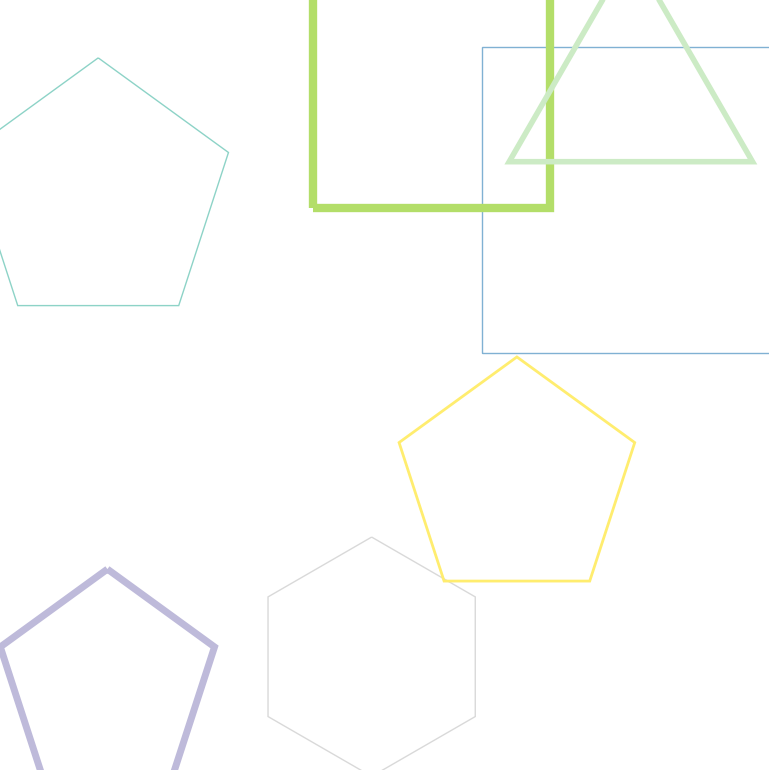[{"shape": "pentagon", "thickness": 0.5, "radius": 0.89, "center": [0.128, 0.747]}, {"shape": "pentagon", "thickness": 2.5, "radius": 0.73, "center": [0.14, 0.115]}, {"shape": "square", "thickness": 0.5, "radius": 1.0, "center": [0.825, 0.74]}, {"shape": "square", "thickness": 3, "radius": 0.77, "center": [0.56, 0.884]}, {"shape": "hexagon", "thickness": 0.5, "radius": 0.78, "center": [0.483, 0.147]}, {"shape": "triangle", "thickness": 2, "radius": 0.91, "center": [0.819, 0.881]}, {"shape": "pentagon", "thickness": 1, "radius": 0.8, "center": [0.671, 0.376]}]